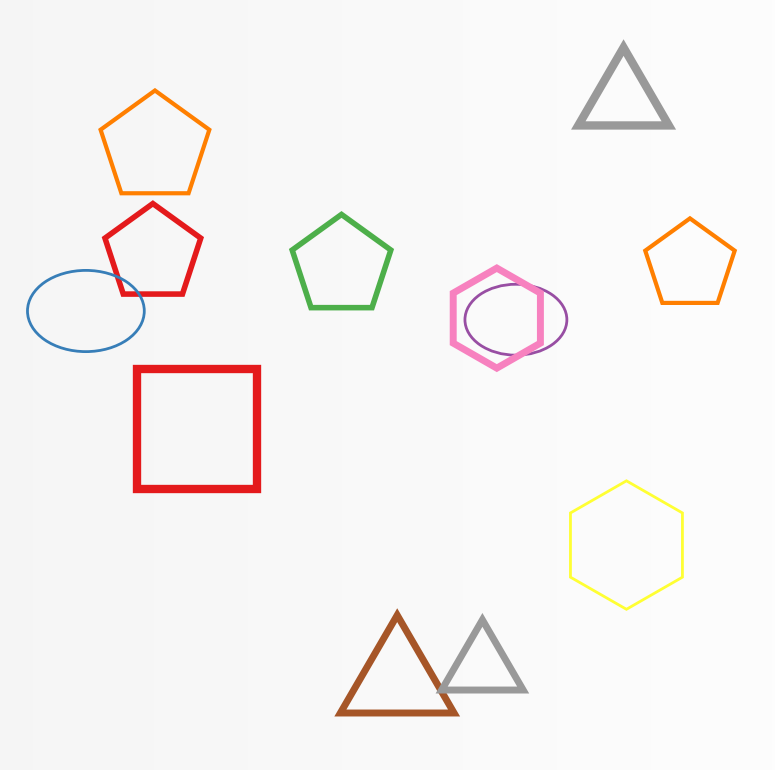[{"shape": "pentagon", "thickness": 2, "radius": 0.32, "center": [0.197, 0.671]}, {"shape": "square", "thickness": 3, "radius": 0.39, "center": [0.254, 0.443]}, {"shape": "oval", "thickness": 1, "radius": 0.38, "center": [0.111, 0.596]}, {"shape": "pentagon", "thickness": 2, "radius": 0.33, "center": [0.441, 0.655]}, {"shape": "oval", "thickness": 1, "radius": 0.33, "center": [0.666, 0.585]}, {"shape": "pentagon", "thickness": 1.5, "radius": 0.37, "center": [0.2, 0.809]}, {"shape": "pentagon", "thickness": 1.5, "radius": 0.3, "center": [0.89, 0.656]}, {"shape": "hexagon", "thickness": 1, "radius": 0.42, "center": [0.808, 0.292]}, {"shape": "triangle", "thickness": 2.5, "radius": 0.42, "center": [0.513, 0.116]}, {"shape": "hexagon", "thickness": 2.5, "radius": 0.32, "center": [0.641, 0.587]}, {"shape": "triangle", "thickness": 2.5, "radius": 0.3, "center": [0.622, 0.134]}, {"shape": "triangle", "thickness": 3, "radius": 0.34, "center": [0.805, 0.871]}]